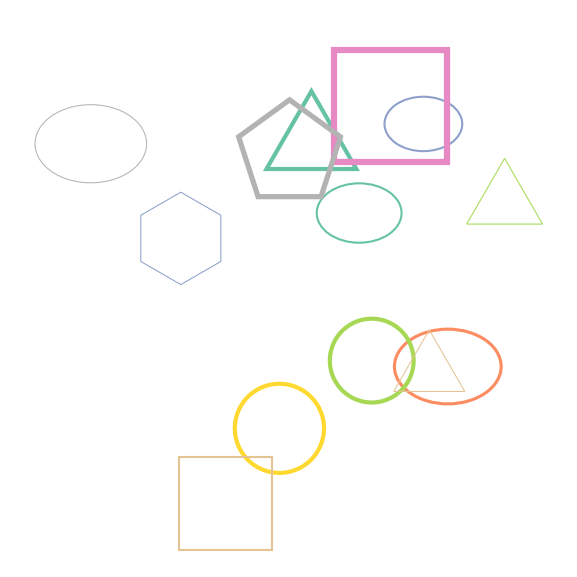[{"shape": "triangle", "thickness": 2, "radius": 0.45, "center": [0.539, 0.751]}, {"shape": "oval", "thickness": 1, "radius": 0.37, "center": [0.622, 0.63]}, {"shape": "oval", "thickness": 1.5, "radius": 0.46, "center": [0.775, 0.364]}, {"shape": "oval", "thickness": 1, "radius": 0.34, "center": [0.733, 0.785]}, {"shape": "hexagon", "thickness": 0.5, "radius": 0.4, "center": [0.313, 0.586]}, {"shape": "square", "thickness": 3, "radius": 0.49, "center": [0.676, 0.815]}, {"shape": "circle", "thickness": 2, "radius": 0.36, "center": [0.644, 0.375]}, {"shape": "triangle", "thickness": 0.5, "radius": 0.38, "center": [0.874, 0.649]}, {"shape": "circle", "thickness": 2, "radius": 0.39, "center": [0.484, 0.257]}, {"shape": "square", "thickness": 1, "radius": 0.4, "center": [0.39, 0.127]}, {"shape": "triangle", "thickness": 0.5, "radius": 0.36, "center": [0.743, 0.357]}, {"shape": "pentagon", "thickness": 2.5, "radius": 0.46, "center": [0.501, 0.734]}, {"shape": "oval", "thickness": 0.5, "radius": 0.48, "center": [0.157, 0.75]}]